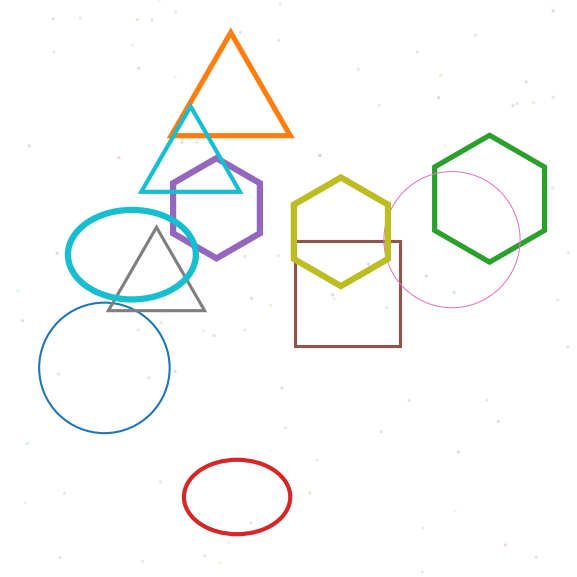[{"shape": "circle", "thickness": 1, "radius": 0.57, "center": [0.181, 0.362]}, {"shape": "triangle", "thickness": 2.5, "radius": 0.6, "center": [0.4, 0.824]}, {"shape": "hexagon", "thickness": 2.5, "radius": 0.55, "center": [0.848, 0.655]}, {"shape": "oval", "thickness": 2, "radius": 0.46, "center": [0.411, 0.139]}, {"shape": "hexagon", "thickness": 3, "radius": 0.43, "center": [0.375, 0.639]}, {"shape": "square", "thickness": 1.5, "radius": 0.45, "center": [0.601, 0.49]}, {"shape": "circle", "thickness": 0.5, "radius": 0.59, "center": [0.783, 0.584]}, {"shape": "triangle", "thickness": 1.5, "radius": 0.48, "center": [0.271, 0.509]}, {"shape": "hexagon", "thickness": 3, "radius": 0.47, "center": [0.59, 0.598]}, {"shape": "oval", "thickness": 3, "radius": 0.55, "center": [0.228, 0.558]}, {"shape": "triangle", "thickness": 2, "radius": 0.49, "center": [0.33, 0.716]}]